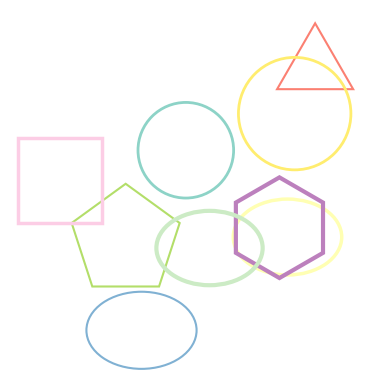[{"shape": "circle", "thickness": 2, "radius": 0.62, "center": [0.483, 0.61]}, {"shape": "oval", "thickness": 2.5, "radius": 0.7, "center": [0.747, 0.384]}, {"shape": "triangle", "thickness": 1.5, "radius": 0.57, "center": [0.819, 0.825]}, {"shape": "oval", "thickness": 1.5, "radius": 0.72, "center": [0.368, 0.142]}, {"shape": "pentagon", "thickness": 1.5, "radius": 0.74, "center": [0.326, 0.375]}, {"shape": "square", "thickness": 2.5, "radius": 0.55, "center": [0.156, 0.531]}, {"shape": "hexagon", "thickness": 3, "radius": 0.65, "center": [0.726, 0.409]}, {"shape": "oval", "thickness": 3, "radius": 0.69, "center": [0.544, 0.356]}, {"shape": "circle", "thickness": 2, "radius": 0.73, "center": [0.765, 0.705]}]